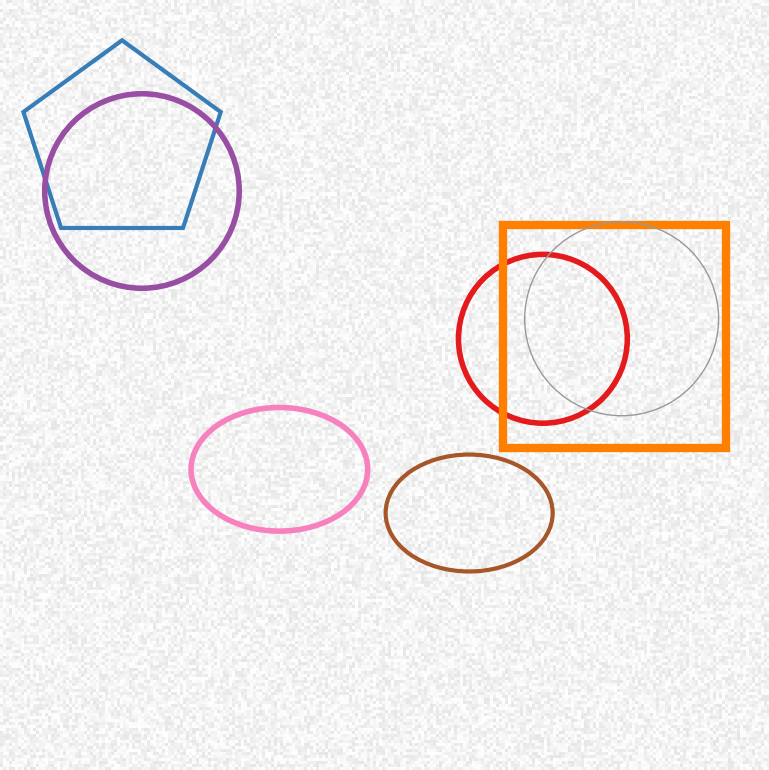[{"shape": "circle", "thickness": 2, "radius": 0.55, "center": [0.705, 0.56]}, {"shape": "pentagon", "thickness": 1.5, "radius": 0.67, "center": [0.159, 0.813]}, {"shape": "circle", "thickness": 2, "radius": 0.63, "center": [0.184, 0.752]}, {"shape": "square", "thickness": 3, "radius": 0.72, "center": [0.798, 0.563]}, {"shape": "oval", "thickness": 1.5, "radius": 0.54, "center": [0.609, 0.334]}, {"shape": "oval", "thickness": 2, "radius": 0.57, "center": [0.363, 0.391]}, {"shape": "circle", "thickness": 0.5, "radius": 0.63, "center": [0.807, 0.586]}]